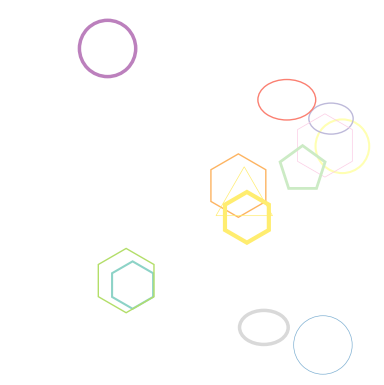[{"shape": "hexagon", "thickness": 1.5, "radius": 0.31, "center": [0.344, 0.26]}, {"shape": "circle", "thickness": 1.5, "radius": 0.35, "center": [0.889, 0.62]}, {"shape": "oval", "thickness": 1, "radius": 0.29, "center": [0.86, 0.692]}, {"shape": "oval", "thickness": 1, "radius": 0.38, "center": [0.745, 0.741]}, {"shape": "circle", "thickness": 0.5, "radius": 0.38, "center": [0.839, 0.104]}, {"shape": "hexagon", "thickness": 1, "radius": 0.41, "center": [0.619, 0.518]}, {"shape": "hexagon", "thickness": 1, "radius": 0.42, "center": [0.328, 0.271]}, {"shape": "hexagon", "thickness": 0.5, "radius": 0.41, "center": [0.844, 0.622]}, {"shape": "oval", "thickness": 2.5, "radius": 0.32, "center": [0.685, 0.15]}, {"shape": "circle", "thickness": 2.5, "radius": 0.37, "center": [0.279, 0.874]}, {"shape": "pentagon", "thickness": 2, "radius": 0.31, "center": [0.786, 0.56]}, {"shape": "hexagon", "thickness": 3, "radius": 0.33, "center": [0.641, 0.435]}, {"shape": "triangle", "thickness": 0.5, "radius": 0.42, "center": [0.634, 0.482]}]